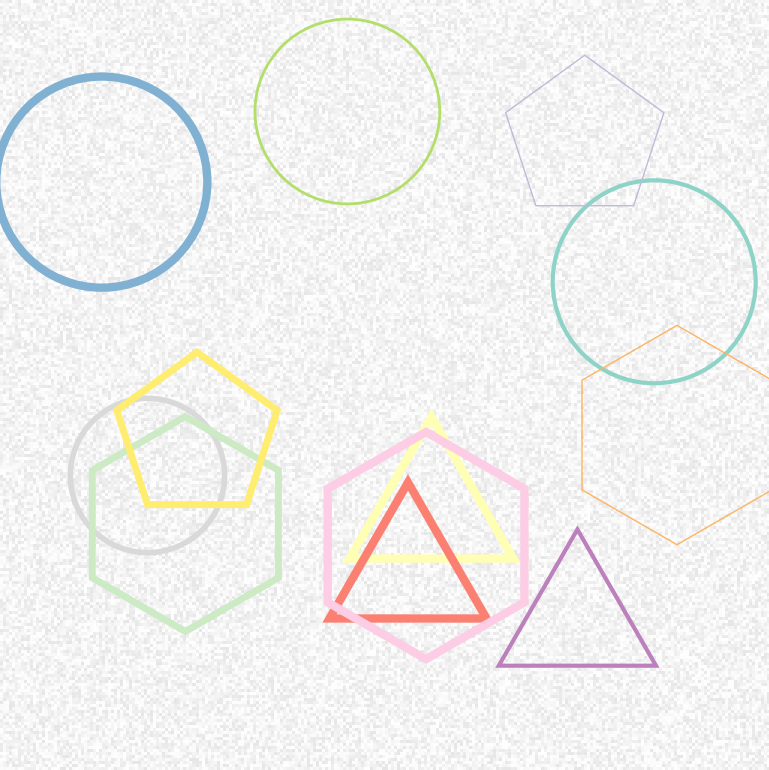[{"shape": "circle", "thickness": 1.5, "radius": 0.66, "center": [0.85, 0.634]}, {"shape": "triangle", "thickness": 3, "radius": 0.61, "center": [0.56, 0.336]}, {"shape": "pentagon", "thickness": 0.5, "radius": 0.54, "center": [0.759, 0.82]}, {"shape": "triangle", "thickness": 3, "radius": 0.59, "center": [0.53, 0.256]}, {"shape": "circle", "thickness": 3, "radius": 0.69, "center": [0.132, 0.763]}, {"shape": "hexagon", "thickness": 0.5, "radius": 0.71, "center": [0.879, 0.435]}, {"shape": "circle", "thickness": 1, "radius": 0.6, "center": [0.451, 0.855]}, {"shape": "hexagon", "thickness": 3, "radius": 0.74, "center": [0.553, 0.292]}, {"shape": "circle", "thickness": 2, "radius": 0.5, "center": [0.192, 0.382]}, {"shape": "triangle", "thickness": 1.5, "radius": 0.59, "center": [0.75, 0.194]}, {"shape": "hexagon", "thickness": 2.5, "radius": 0.7, "center": [0.241, 0.319]}, {"shape": "pentagon", "thickness": 2.5, "radius": 0.55, "center": [0.256, 0.433]}]